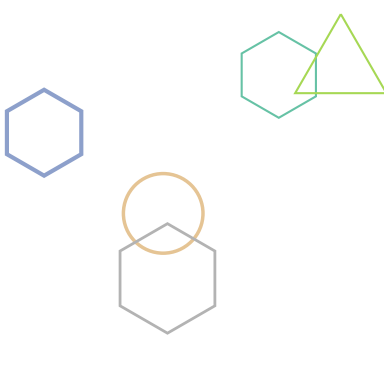[{"shape": "hexagon", "thickness": 1.5, "radius": 0.56, "center": [0.724, 0.805]}, {"shape": "hexagon", "thickness": 3, "radius": 0.56, "center": [0.115, 0.655]}, {"shape": "triangle", "thickness": 1.5, "radius": 0.68, "center": [0.885, 0.826]}, {"shape": "circle", "thickness": 2.5, "radius": 0.52, "center": [0.424, 0.446]}, {"shape": "hexagon", "thickness": 2, "radius": 0.71, "center": [0.435, 0.277]}]